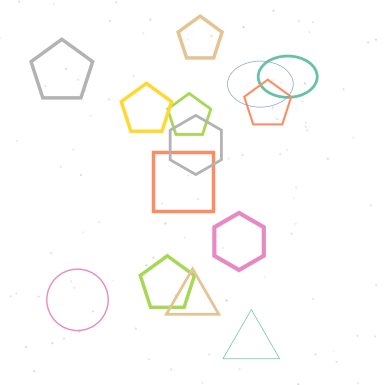[{"shape": "triangle", "thickness": 0.5, "radius": 0.43, "center": [0.653, 0.111]}, {"shape": "oval", "thickness": 2, "radius": 0.38, "center": [0.747, 0.801]}, {"shape": "pentagon", "thickness": 1.5, "radius": 0.32, "center": [0.695, 0.729]}, {"shape": "square", "thickness": 2.5, "radius": 0.39, "center": [0.476, 0.528]}, {"shape": "oval", "thickness": 0.5, "radius": 0.43, "center": [0.676, 0.782]}, {"shape": "circle", "thickness": 1, "radius": 0.4, "center": [0.201, 0.221]}, {"shape": "hexagon", "thickness": 3, "radius": 0.37, "center": [0.621, 0.373]}, {"shape": "pentagon", "thickness": 2, "radius": 0.29, "center": [0.491, 0.698]}, {"shape": "pentagon", "thickness": 2.5, "radius": 0.37, "center": [0.435, 0.262]}, {"shape": "pentagon", "thickness": 2.5, "radius": 0.34, "center": [0.38, 0.715]}, {"shape": "pentagon", "thickness": 2.5, "radius": 0.3, "center": [0.52, 0.898]}, {"shape": "triangle", "thickness": 2, "radius": 0.39, "center": [0.5, 0.223]}, {"shape": "pentagon", "thickness": 2.5, "radius": 0.42, "center": [0.161, 0.814]}, {"shape": "hexagon", "thickness": 2, "radius": 0.38, "center": [0.509, 0.623]}]